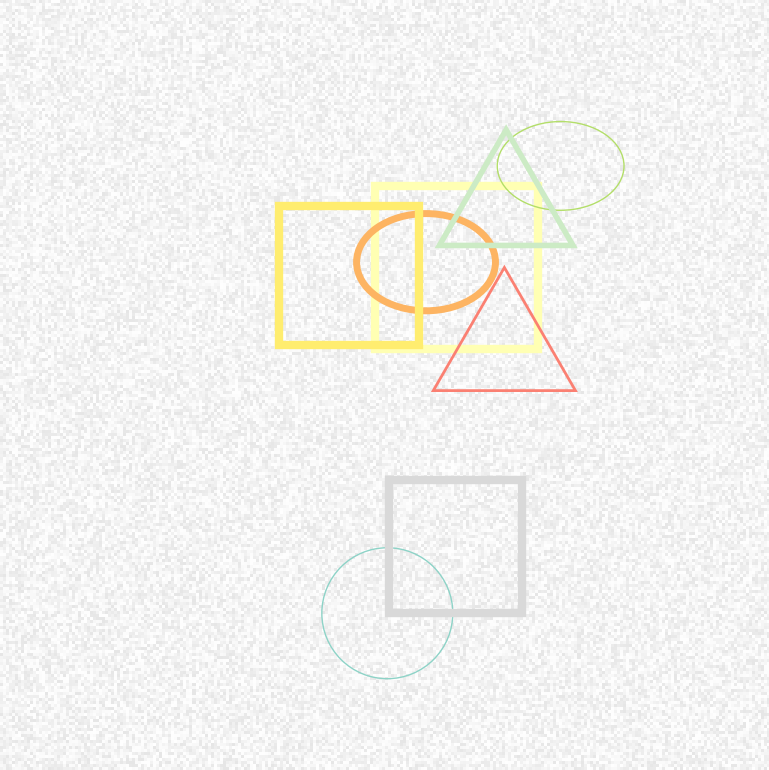[{"shape": "circle", "thickness": 0.5, "radius": 0.43, "center": [0.503, 0.204]}, {"shape": "square", "thickness": 3, "radius": 0.53, "center": [0.593, 0.652]}, {"shape": "triangle", "thickness": 1, "radius": 0.53, "center": [0.655, 0.546]}, {"shape": "oval", "thickness": 2.5, "radius": 0.45, "center": [0.553, 0.659]}, {"shape": "oval", "thickness": 0.5, "radius": 0.41, "center": [0.728, 0.785]}, {"shape": "square", "thickness": 3, "radius": 0.43, "center": [0.592, 0.29]}, {"shape": "triangle", "thickness": 2, "radius": 0.5, "center": [0.657, 0.731]}, {"shape": "square", "thickness": 3, "radius": 0.45, "center": [0.453, 0.642]}]